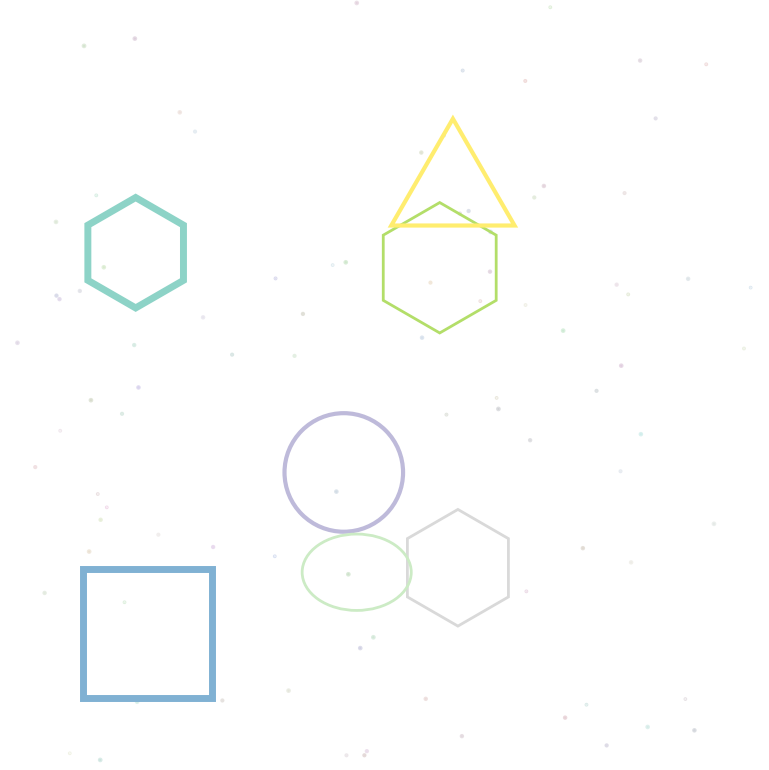[{"shape": "hexagon", "thickness": 2.5, "radius": 0.36, "center": [0.176, 0.672]}, {"shape": "circle", "thickness": 1.5, "radius": 0.38, "center": [0.446, 0.386]}, {"shape": "square", "thickness": 2.5, "radius": 0.42, "center": [0.192, 0.177]}, {"shape": "hexagon", "thickness": 1, "radius": 0.42, "center": [0.571, 0.652]}, {"shape": "hexagon", "thickness": 1, "radius": 0.38, "center": [0.595, 0.263]}, {"shape": "oval", "thickness": 1, "radius": 0.35, "center": [0.463, 0.257]}, {"shape": "triangle", "thickness": 1.5, "radius": 0.46, "center": [0.588, 0.753]}]